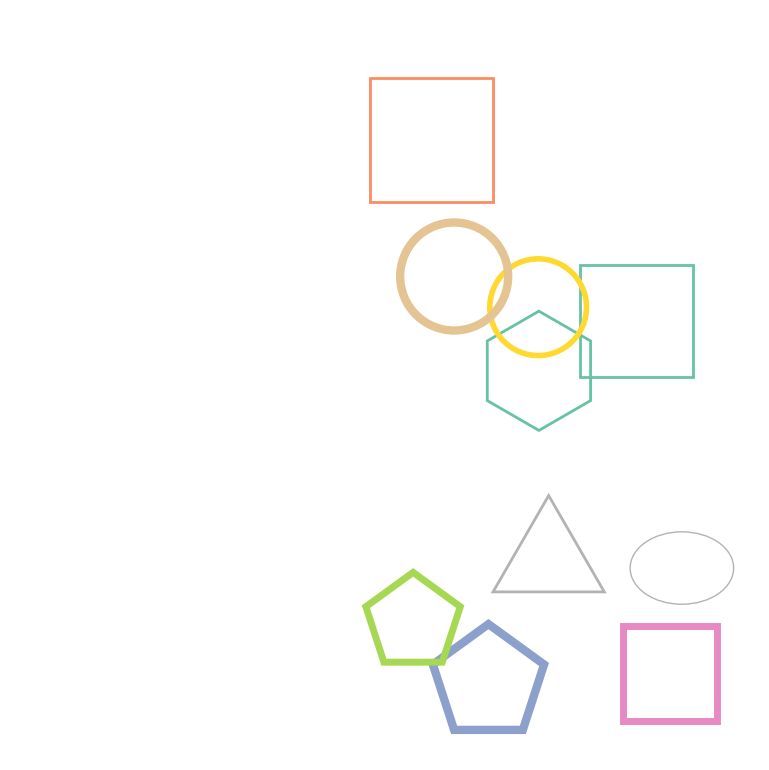[{"shape": "hexagon", "thickness": 1, "radius": 0.39, "center": [0.7, 0.518]}, {"shape": "square", "thickness": 1, "radius": 0.36, "center": [0.827, 0.583]}, {"shape": "square", "thickness": 1, "radius": 0.4, "center": [0.561, 0.818]}, {"shape": "pentagon", "thickness": 3, "radius": 0.38, "center": [0.634, 0.114]}, {"shape": "square", "thickness": 2.5, "radius": 0.31, "center": [0.87, 0.126]}, {"shape": "pentagon", "thickness": 2.5, "radius": 0.32, "center": [0.536, 0.192]}, {"shape": "circle", "thickness": 2, "radius": 0.31, "center": [0.699, 0.601]}, {"shape": "circle", "thickness": 3, "radius": 0.35, "center": [0.59, 0.641]}, {"shape": "oval", "thickness": 0.5, "radius": 0.34, "center": [0.886, 0.262]}, {"shape": "triangle", "thickness": 1, "radius": 0.42, "center": [0.713, 0.273]}]